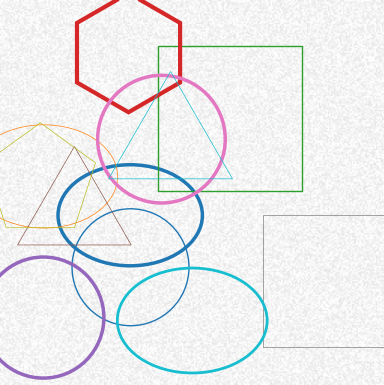[{"shape": "oval", "thickness": 2.5, "radius": 0.94, "center": [0.338, 0.441]}, {"shape": "circle", "thickness": 1, "radius": 0.76, "center": [0.339, 0.306]}, {"shape": "oval", "thickness": 0.5, "radius": 0.96, "center": [0.114, 0.542]}, {"shape": "square", "thickness": 1, "radius": 0.94, "center": [0.597, 0.692]}, {"shape": "hexagon", "thickness": 3, "radius": 0.77, "center": [0.334, 0.863]}, {"shape": "circle", "thickness": 2.5, "radius": 0.79, "center": [0.113, 0.175]}, {"shape": "triangle", "thickness": 0.5, "radius": 0.85, "center": [0.193, 0.449]}, {"shape": "circle", "thickness": 2.5, "radius": 0.83, "center": [0.419, 0.639]}, {"shape": "square", "thickness": 0.5, "radius": 0.86, "center": [0.854, 0.27]}, {"shape": "pentagon", "thickness": 0.5, "radius": 0.75, "center": [0.105, 0.53]}, {"shape": "triangle", "thickness": 0.5, "radius": 0.93, "center": [0.443, 0.628]}, {"shape": "oval", "thickness": 2, "radius": 0.97, "center": [0.499, 0.167]}]